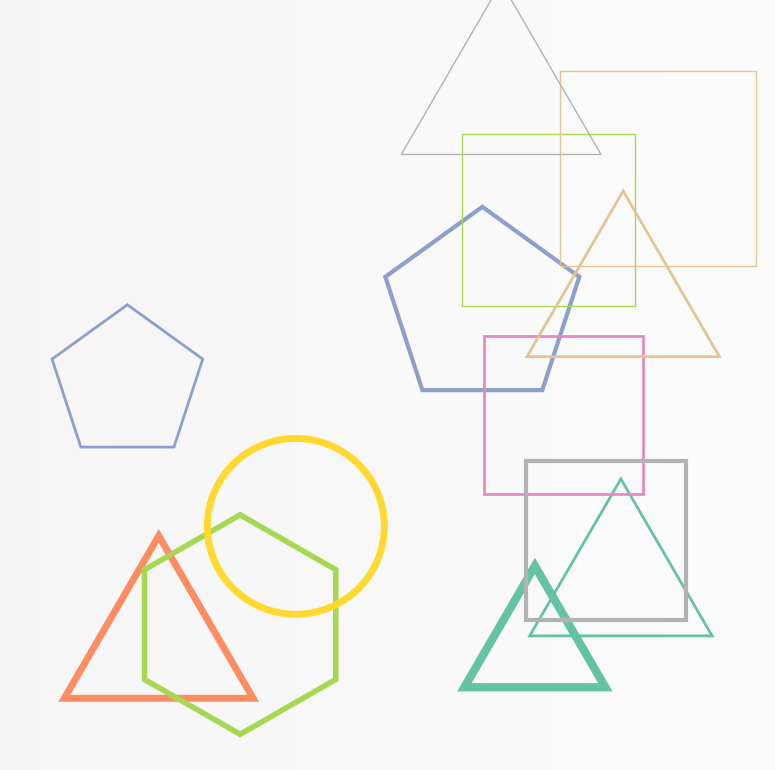[{"shape": "triangle", "thickness": 1, "radius": 0.68, "center": [0.801, 0.242]}, {"shape": "triangle", "thickness": 3, "radius": 0.53, "center": [0.69, 0.16]}, {"shape": "triangle", "thickness": 2.5, "radius": 0.7, "center": [0.205, 0.163]}, {"shape": "pentagon", "thickness": 1, "radius": 0.51, "center": [0.164, 0.502]}, {"shape": "pentagon", "thickness": 1.5, "radius": 0.66, "center": [0.622, 0.6]}, {"shape": "square", "thickness": 1, "radius": 0.51, "center": [0.727, 0.461]}, {"shape": "hexagon", "thickness": 2, "radius": 0.71, "center": [0.31, 0.189]}, {"shape": "square", "thickness": 0.5, "radius": 0.56, "center": [0.708, 0.715]}, {"shape": "circle", "thickness": 2.5, "radius": 0.57, "center": [0.382, 0.316]}, {"shape": "triangle", "thickness": 1, "radius": 0.72, "center": [0.804, 0.608]}, {"shape": "square", "thickness": 0.5, "radius": 0.63, "center": [0.849, 0.781]}, {"shape": "square", "thickness": 1.5, "radius": 0.52, "center": [0.782, 0.299]}, {"shape": "triangle", "thickness": 0.5, "radius": 0.74, "center": [0.647, 0.874]}]